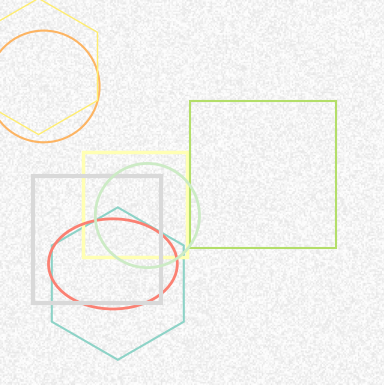[{"shape": "hexagon", "thickness": 1.5, "radius": 0.99, "center": [0.306, 0.263]}, {"shape": "square", "thickness": 2.5, "radius": 0.68, "center": [0.35, 0.469]}, {"shape": "oval", "thickness": 2, "radius": 0.84, "center": [0.293, 0.314]}, {"shape": "circle", "thickness": 1.5, "radius": 0.73, "center": [0.113, 0.775]}, {"shape": "square", "thickness": 1.5, "radius": 0.95, "center": [0.683, 0.547]}, {"shape": "square", "thickness": 3, "radius": 0.83, "center": [0.252, 0.377]}, {"shape": "circle", "thickness": 2, "radius": 0.68, "center": [0.383, 0.44]}, {"shape": "hexagon", "thickness": 1, "radius": 0.88, "center": [0.1, 0.827]}]